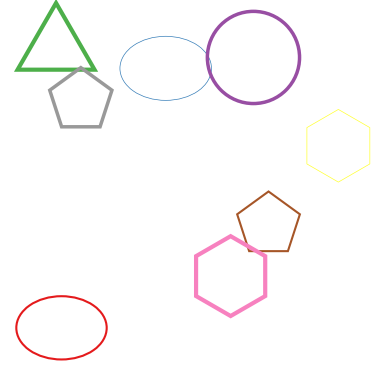[{"shape": "oval", "thickness": 1.5, "radius": 0.59, "center": [0.16, 0.148]}, {"shape": "oval", "thickness": 0.5, "radius": 0.59, "center": [0.43, 0.823]}, {"shape": "triangle", "thickness": 3, "radius": 0.58, "center": [0.146, 0.877]}, {"shape": "circle", "thickness": 2.5, "radius": 0.6, "center": [0.658, 0.851]}, {"shape": "hexagon", "thickness": 0.5, "radius": 0.47, "center": [0.879, 0.621]}, {"shape": "pentagon", "thickness": 1.5, "radius": 0.43, "center": [0.697, 0.417]}, {"shape": "hexagon", "thickness": 3, "radius": 0.52, "center": [0.599, 0.283]}, {"shape": "pentagon", "thickness": 2.5, "radius": 0.42, "center": [0.21, 0.739]}]